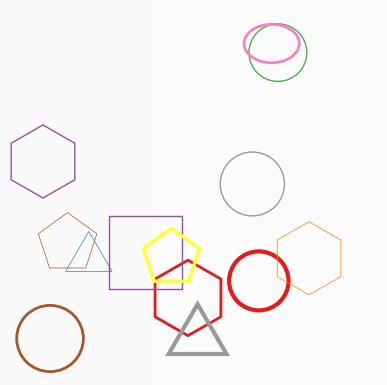[{"shape": "hexagon", "thickness": 2, "radius": 0.49, "center": [0.485, 0.226]}, {"shape": "circle", "thickness": 3, "radius": 0.38, "center": [0.668, 0.27]}, {"shape": "triangle", "thickness": 0.5, "radius": 0.35, "center": [0.229, 0.33]}, {"shape": "circle", "thickness": 1, "radius": 0.37, "center": [0.717, 0.863]}, {"shape": "hexagon", "thickness": 1, "radius": 0.47, "center": [0.111, 0.581]}, {"shape": "square", "thickness": 1, "radius": 0.47, "center": [0.376, 0.345]}, {"shape": "hexagon", "thickness": 0.5, "radius": 0.47, "center": [0.798, 0.329]}, {"shape": "pentagon", "thickness": 2.5, "radius": 0.38, "center": [0.443, 0.331]}, {"shape": "circle", "thickness": 2, "radius": 0.43, "center": [0.129, 0.121]}, {"shape": "pentagon", "thickness": 0.5, "radius": 0.4, "center": [0.174, 0.368]}, {"shape": "oval", "thickness": 2, "radius": 0.36, "center": [0.701, 0.887]}, {"shape": "triangle", "thickness": 3, "radius": 0.43, "center": [0.51, 0.124]}, {"shape": "circle", "thickness": 1, "radius": 0.41, "center": [0.651, 0.522]}]